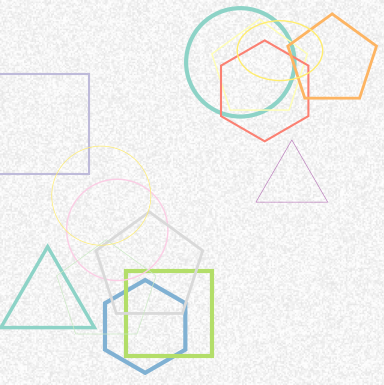[{"shape": "circle", "thickness": 3, "radius": 0.7, "center": [0.624, 0.838]}, {"shape": "triangle", "thickness": 2.5, "radius": 0.7, "center": [0.124, 0.219]}, {"shape": "pentagon", "thickness": 1, "radius": 0.65, "center": [0.674, 0.82]}, {"shape": "square", "thickness": 1.5, "radius": 0.65, "center": [0.1, 0.678]}, {"shape": "hexagon", "thickness": 1.5, "radius": 0.66, "center": [0.688, 0.764]}, {"shape": "hexagon", "thickness": 3, "radius": 0.6, "center": [0.377, 0.152]}, {"shape": "pentagon", "thickness": 2, "radius": 0.61, "center": [0.863, 0.843]}, {"shape": "square", "thickness": 3, "radius": 0.56, "center": [0.44, 0.186]}, {"shape": "circle", "thickness": 1, "radius": 0.66, "center": [0.305, 0.403]}, {"shape": "pentagon", "thickness": 2, "radius": 0.73, "center": [0.388, 0.304]}, {"shape": "triangle", "thickness": 0.5, "radius": 0.54, "center": [0.758, 0.529]}, {"shape": "pentagon", "thickness": 0.5, "radius": 0.68, "center": [0.276, 0.242]}, {"shape": "oval", "thickness": 1, "radius": 0.55, "center": [0.727, 0.868]}, {"shape": "circle", "thickness": 0.5, "radius": 0.64, "center": [0.263, 0.492]}]